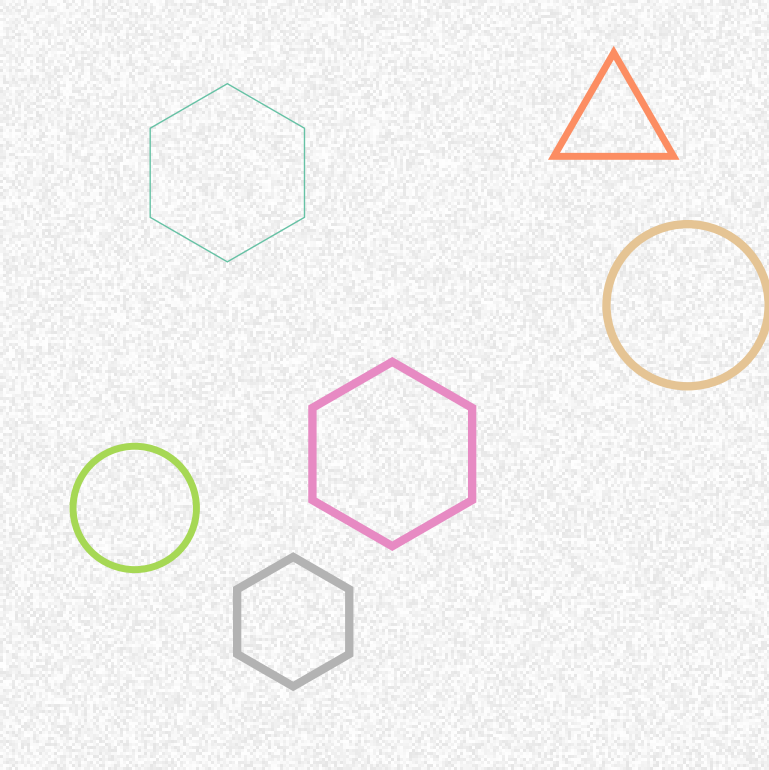[{"shape": "hexagon", "thickness": 0.5, "radius": 0.58, "center": [0.295, 0.776]}, {"shape": "triangle", "thickness": 2.5, "radius": 0.45, "center": [0.797, 0.842]}, {"shape": "hexagon", "thickness": 3, "radius": 0.6, "center": [0.509, 0.41]}, {"shape": "circle", "thickness": 2.5, "radius": 0.4, "center": [0.175, 0.34]}, {"shape": "circle", "thickness": 3, "radius": 0.53, "center": [0.893, 0.604]}, {"shape": "hexagon", "thickness": 3, "radius": 0.42, "center": [0.381, 0.193]}]